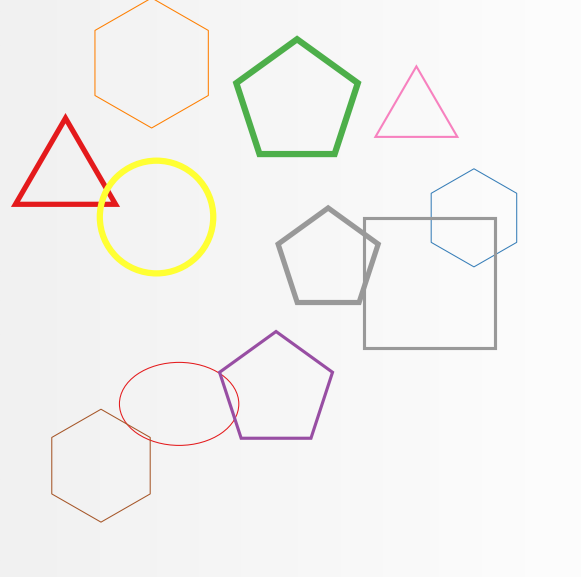[{"shape": "triangle", "thickness": 2.5, "radius": 0.5, "center": [0.113, 0.695]}, {"shape": "oval", "thickness": 0.5, "radius": 0.51, "center": [0.308, 0.3]}, {"shape": "hexagon", "thickness": 0.5, "radius": 0.42, "center": [0.815, 0.622]}, {"shape": "pentagon", "thickness": 3, "radius": 0.55, "center": [0.511, 0.821]}, {"shape": "pentagon", "thickness": 1.5, "radius": 0.51, "center": [0.475, 0.323]}, {"shape": "hexagon", "thickness": 0.5, "radius": 0.56, "center": [0.261, 0.89]}, {"shape": "circle", "thickness": 3, "radius": 0.49, "center": [0.269, 0.623]}, {"shape": "hexagon", "thickness": 0.5, "radius": 0.49, "center": [0.174, 0.193]}, {"shape": "triangle", "thickness": 1, "radius": 0.41, "center": [0.716, 0.803]}, {"shape": "pentagon", "thickness": 2.5, "radius": 0.45, "center": [0.565, 0.549]}, {"shape": "square", "thickness": 1.5, "radius": 0.56, "center": [0.739, 0.509]}]